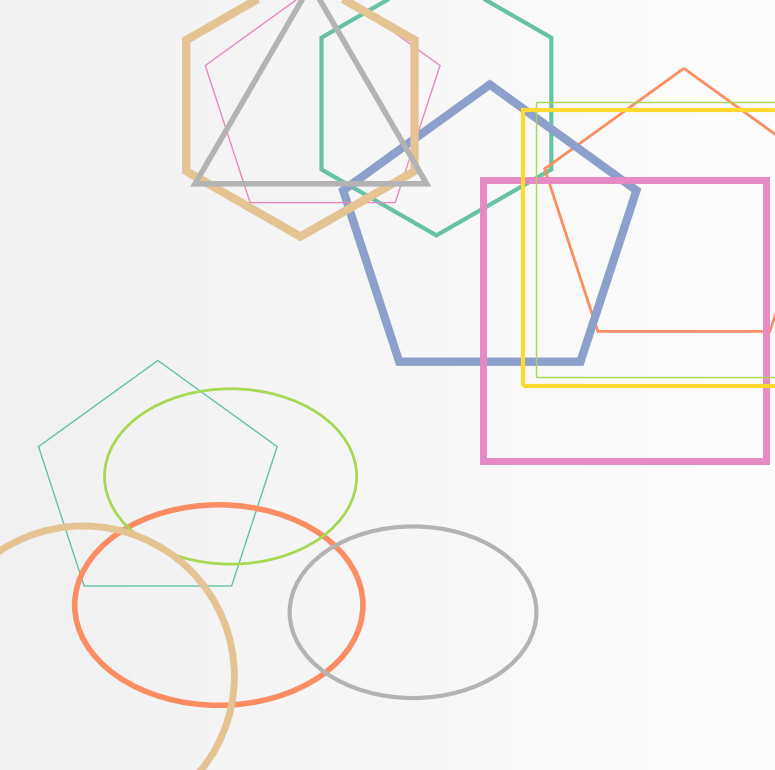[{"shape": "hexagon", "thickness": 1.5, "radius": 0.86, "center": [0.563, 0.866]}, {"shape": "pentagon", "thickness": 0.5, "radius": 0.81, "center": [0.204, 0.37]}, {"shape": "oval", "thickness": 2, "radius": 0.93, "center": [0.282, 0.214]}, {"shape": "pentagon", "thickness": 1, "radius": 0.94, "center": [0.882, 0.722]}, {"shape": "pentagon", "thickness": 3, "radius": 0.99, "center": [0.632, 0.691]}, {"shape": "pentagon", "thickness": 0.5, "radius": 0.8, "center": [0.416, 0.866]}, {"shape": "square", "thickness": 2.5, "radius": 0.91, "center": [0.805, 0.584]}, {"shape": "oval", "thickness": 1, "radius": 0.81, "center": [0.298, 0.381]}, {"shape": "square", "thickness": 0.5, "radius": 0.89, "center": [0.87, 0.689]}, {"shape": "square", "thickness": 1.5, "radius": 0.9, "center": [0.854, 0.678]}, {"shape": "hexagon", "thickness": 3, "radius": 0.85, "center": [0.388, 0.863]}, {"shape": "circle", "thickness": 2.5, "radius": 0.98, "center": [0.107, 0.122]}, {"shape": "triangle", "thickness": 2, "radius": 0.86, "center": [0.401, 0.848]}, {"shape": "oval", "thickness": 1.5, "radius": 0.8, "center": [0.533, 0.205]}]